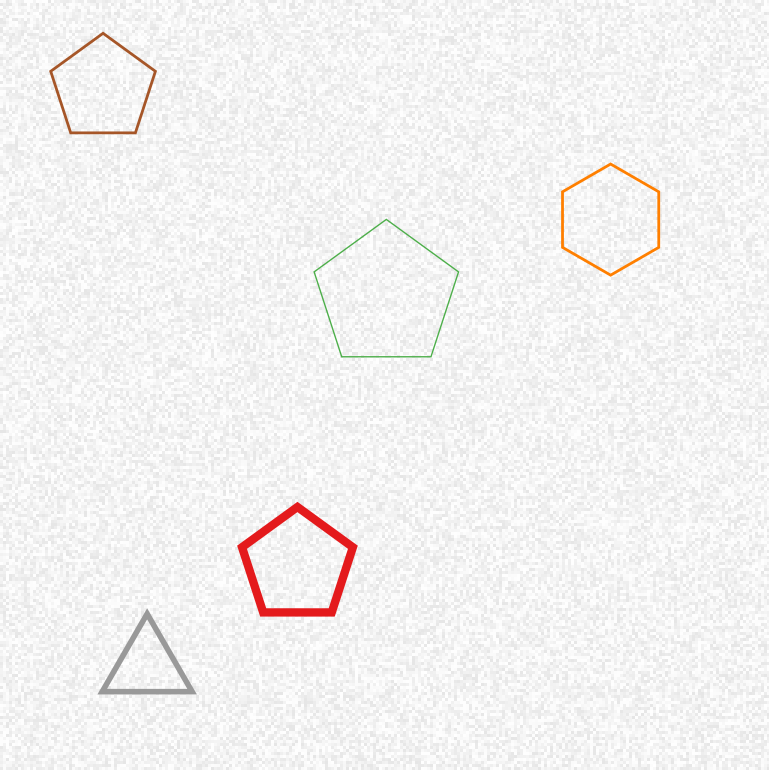[{"shape": "pentagon", "thickness": 3, "radius": 0.38, "center": [0.386, 0.266]}, {"shape": "pentagon", "thickness": 0.5, "radius": 0.49, "center": [0.502, 0.616]}, {"shape": "hexagon", "thickness": 1, "radius": 0.36, "center": [0.793, 0.715]}, {"shape": "pentagon", "thickness": 1, "radius": 0.36, "center": [0.134, 0.885]}, {"shape": "triangle", "thickness": 2, "radius": 0.34, "center": [0.191, 0.135]}]